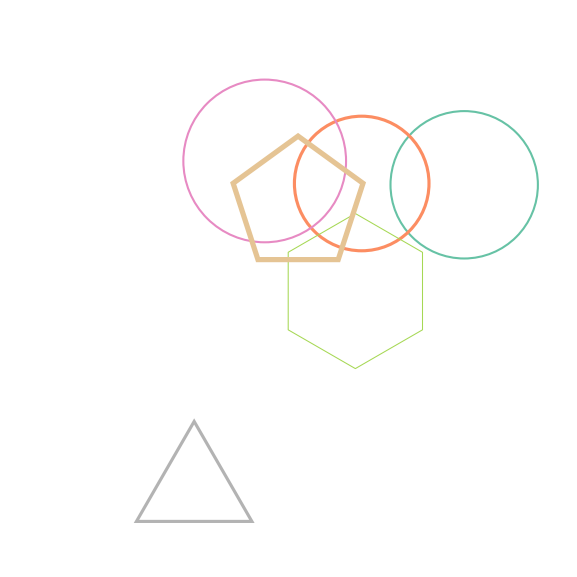[{"shape": "circle", "thickness": 1, "radius": 0.64, "center": [0.804, 0.679]}, {"shape": "circle", "thickness": 1.5, "radius": 0.58, "center": [0.626, 0.681]}, {"shape": "circle", "thickness": 1, "radius": 0.7, "center": [0.458, 0.72]}, {"shape": "hexagon", "thickness": 0.5, "radius": 0.67, "center": [0.615, 0.495]}, {"shape": "pentagon", "thickness": 2.5, "radius": 0.59, "center": [0.516, 0.645]}, {"shape": "triangle", "thickness": 1.5, "radius": 0.58, "center": [0.336, 0.154]}]